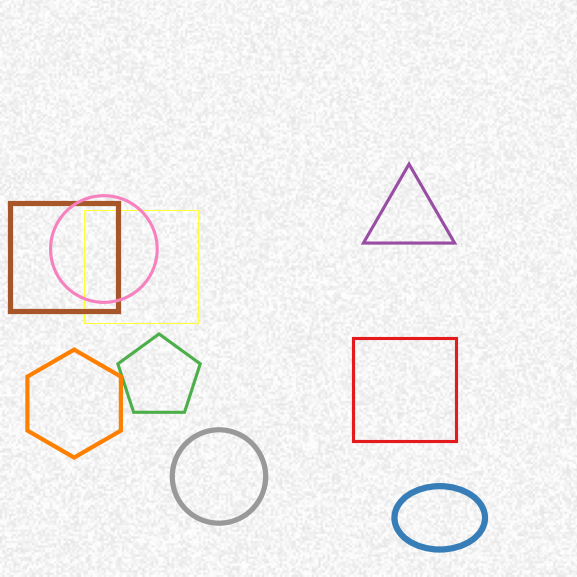[{"shape": "square", "thickness": 1.5, "radius": 0.45, "center": [0.7, 0.324]}, {"shape": "oval", "thickness": 3, "radius": 0.39, "center": [0.761, 0.102]}, {"shape": "pentagon", "thickness": 1.5, "radius": 0.37, "center": [0.275, 0.346]}, {"shape": "triangle", "thickness": 1.5, "radius": 0.46, "center": [0.708, 0.624]}, {"shape": "hexagon", "thickness": 2, "radius": 0.47, "center": [0.128, 0.3]}, {"shape": "square", "thickness": 0.5, "radius": 0.49, "center": [0.244, 0.538]}, {"shape": "square", "thickness": 2.5, "radius": 0.47, "center": [0.11, 0.554]}, {"shape": "circle", "thickness": 1.5, "radius": 0.46, "center": [0.18, 0.568]}, {"shape": "circle", "thickness": 2.5, "radius": 0.4, "center": [0.379, 0.174]}]